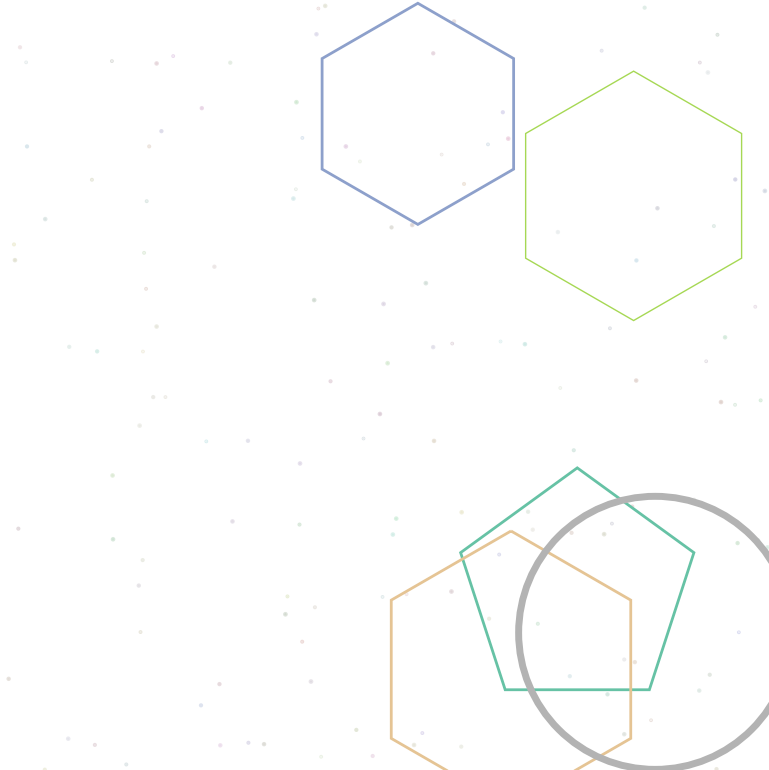[{"shape": "pentagon", "thickness": 1, "radius": 0.8, "center": [0.75, 0.233]}, {"shape": "hexagon", "thickness": 1, "radius": 0.72, "center": [0.543, 0.852]}, {"shape": "hexagon", "thickness": 0.5, "radius": 0.81, "center": [0.823, 0.746]}, {"shape": "hexagon", "thickness": 1, "radius": 0.9, "center": [0.664, 0.131]}, {"shape": "circle", "thickness": 2.5, "radius": 0.89, "center": [0.851, 0.178]}]